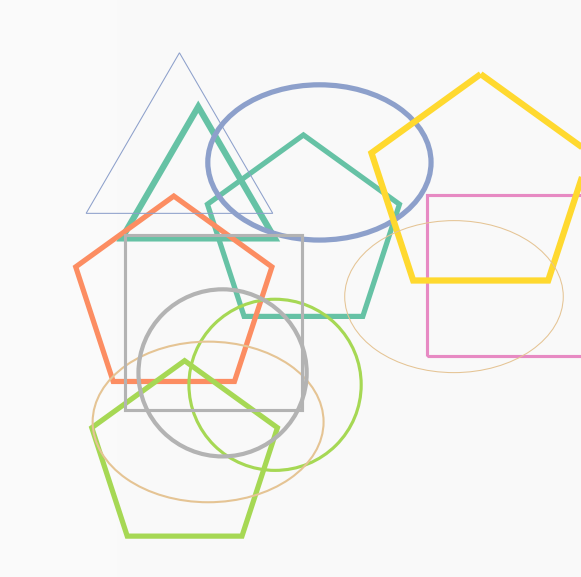[{"shape": "triangle", "thickness": 3, "radius": 0.76, "center": [0.341, 0.662]}, {"shape": "pentagon", "thickness": 2.5, "radius": 0.87, "center": [0.522, 0.592]}, {"shape": "pentagon", "thickness": 2.5, "radius": 0.89, "center": [0.299, 0.482]}, {"shape": "oval", "thickness": 2.5, "radius": 0.96, "center": [0.55, 0.718]}, {"shape": "triangle", "thickness": 0.5, "radius": 0.93, "center": [0.309, 0.722]}, {"shape": "square", "thickness": 1.5, "radius": 0.7, "center": [0.874, 0.522]}, {"shape": "pentagon", "thickness": 2.5, "radius": 0.84, "center": [0.318, 0.207]}, {"shape": "circle", "thickness": 1.5, "radius": 0.74, "center": [0.473, 0.333]}, {"shape": "pentagon", "thickness": 3, "radius": 0.99, "center": [0.827, 0.673]}, {"shape": "oval", "thickness": 0.5, "radius": 0.94, "center": [0.781, 0.486]}, {"shape": "oval", "thickness": 1, "radius": 0.99, "center": [0.358, 0.268]}, {"shape": "square", "thickness": 1.5, "radius": 0.76, "center": [0.368, 0.441]}, {"shape": "circle", "thickness": 2, "radius": 0.72, "center": [0.383, 0.353]}]